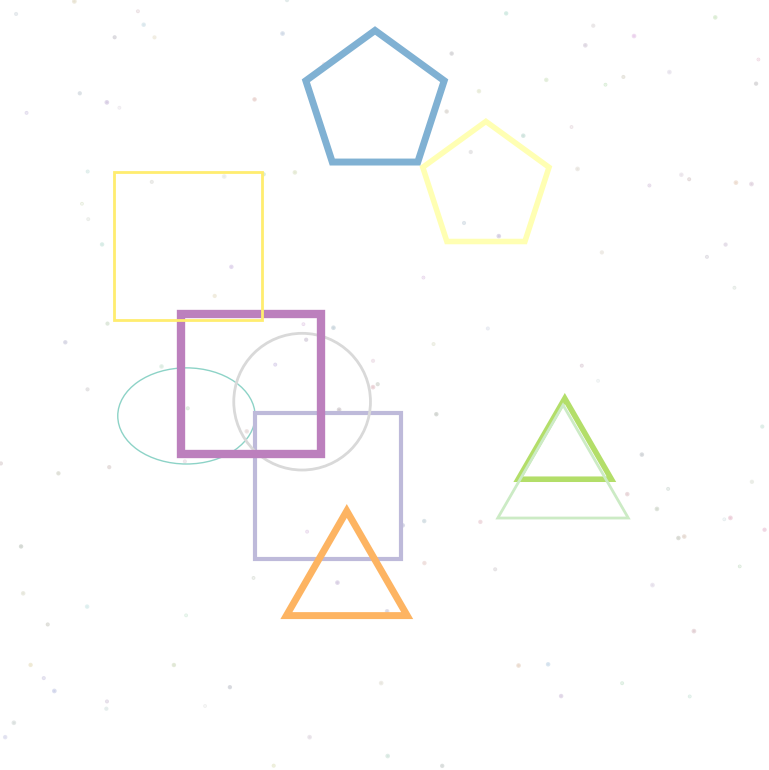[{"shape": "oval", "thickness": 0.5, "radius": 0.45, "center": [0.242, 0.46]}, {"shape": "pentagon", "thickness": 2, "radius": 0.43, "center": [0.631, 0.756]}, {"shape": "square", "thickness": 1.5, "radius": 0.47, "center": [0.426, 0.369]}, {"shape": "pentagon", "thickness": 2.5, "radius": 0.47, "center": [0.487, 0.866]}, {"shape": "triangle", "thickness": 2.5, "radius": 0.45, "center": [0.45, 0.246]}, {"shape": "triangle", "thickness": 2, "radius": 0.35, "center": [0.734, 0.413]}, {"shape": "circle", "thickness": 1, "radius": 0.44, "center": [0.392, 0.478]}, {"shape": "square", "thickness": 3, "radius": 0.45, "center": [0.326, 0.501]}, {"shape": "triangle", "thickness": 1, "radius": 0.49, "center": [0.731, 0.376]}, {"shape": "square", "thickness": 1, "radius": 0.48, "center": [0.244, 0.681]}]